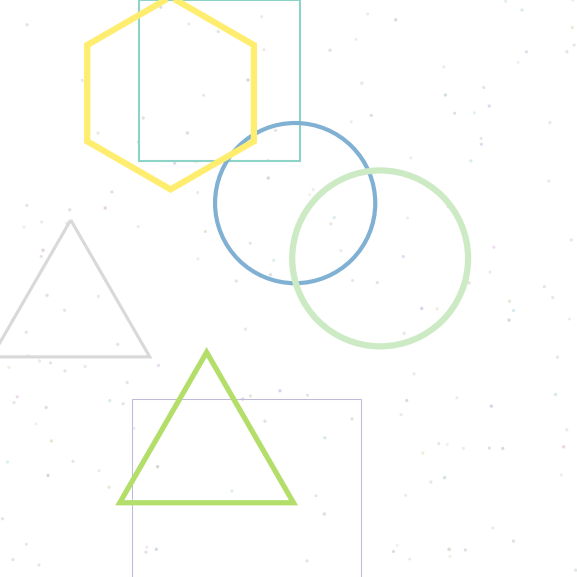[{"shape": "square", "thickness": 1, "radius": 0.7, "center": [0.381, 0.86]}, {"shape": "square", "thickness": 0.5, "radius": 0.99, "center": [0.427, 0.11]}, {"shape": "circle", "thickness": 2, "radius": 0.69, "center": [0.511, 0.647]}, {"shape": "triangle", "thickness": 2.5, "radius": 0.87, "center": [0.358, 0.215]}, {"shape": "triangle", "thickness": 1.5, "radius": 0.79, "center": [0.122, 0.46]}, {"shape": "circle", "thickness": 3, "radius": 0.76, "center": [0.658, 0.552]}, {"shape": "hexagon", "thickness": 3, "radius": 0.83, "center": [0.295, 0.838]}]